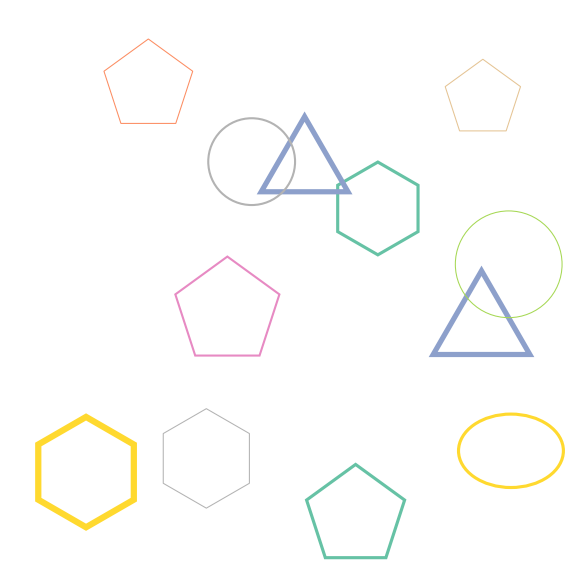[{"shape": "hexagon", "thickness": 1.5, "radius": 0.4, "center": [0.654, 0.638]}, {"shape": "pentagon", "thickness": 1.5, "radius": 0.45, "center": [0.616, 0.106]}, {"shape": "pentagon", "thickness": 0.5, "radius": 0.4, "center": [0.257, 0.851]}, {"shape": "triangle", "thickness": 2.5, "radius": 0.48, "center": [0.834, 0.434]}, {"shape": "triangle", "thickness": 2.5, "radius": 0.43, "center": [0.527, 0.71]}, {"shape": "pentagon", "thickness": 1, "radius": 0.47, "center": [0.394, 0.46]}, {"shape": "circle", "thickness": 0.5, "radius": 0.46, "center": [0.881, 0.541]}, {"shape": "hexagon", "thickness": 3, "radius": 0.48, "center": [0.149, 0.182]}, {"shape": "oval", "thickness": 1.5, "radius": 0.45, "center": [0.885, 0.219]}, {"shape": "pentagon", "thickness": 0.5, "radius": 0.34, "center": [0.836, 0.828]}, {"shape": "hexagon", "thickness": 0.5, "radius": 0.43, "center": [0.357, 0.205]}, {"shape": "circle", "thickness": 1, "radius": 0.38, "center": [0.436, 0.719]}]